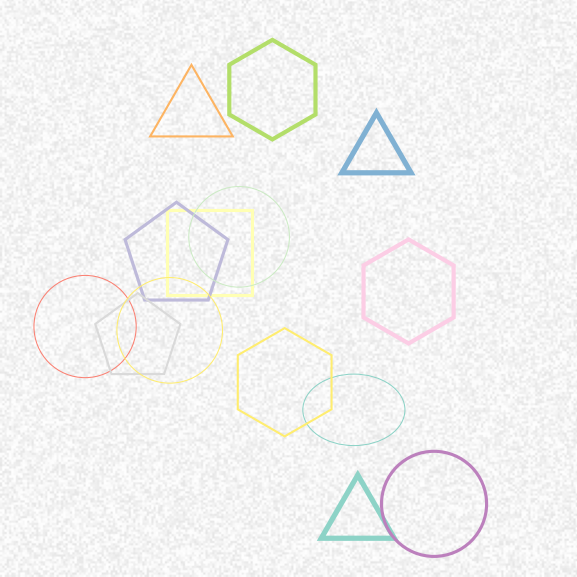[{"shape": "oval", "thickness": 0.5, "radius": 0.44, "center": [0.613, 0.289]}, {"shape": "triangle", "thickness": 2.5, "radius": 0.37, "center": [0.62, 0.104]}, {"shape": "square", "thickness": 1.5, "radius": 0.37, "center": [0.363, 0.562]}, {"shape": "pentagon", "thickness": 1.5, "radius": 0.47, "center": [0.306, 0.555]}, {"shape": "circle", "thickness": 0.5, "radius": 0.44, "center": [0.147, 0.434]}, {"shape": "triangle", "thickness": 2.5, "radius": 0.35, "center": [0.652, 0.735]}, {"shape": "triangle", "thickness": 1, "radius": 0.41, "center": [0.332, 0.804]}, {"shape": "hexagon", "thickness": 2, "radius": 0.43, "center": [0.472, 0.844]}, {"shape": "hexagon", "thickness": 2, "radius": 0.45, "center": [0.708, 0.494]}, {"shape": "pentagon", "thickness": 1, "radius": 0.39, "center": [0.239, 0.414]}, {"shape": "circle", "thickness": 1.5, "radius": 0.45, "center": [0.752, 0.127]}, {"shape": "circle", "thickness": 0.5, "radius": 0.44, "center": [0.414, 0.589]}, {"shape": "hexagon", "thickness": 1, "radius": 0.47, "center": [0.493, 0.337]}, {"shape": "circle", "thickness": 0.5, "radius": 0.46, "center": [0.294, 0.427]}]